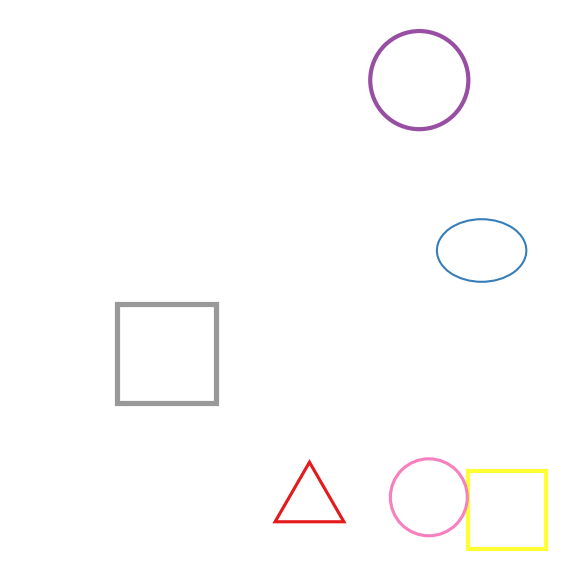[{"shape": "triangle", "thickness": 1.5, "radius": 0.34, "center": [0.536, 0.13]}, {"shape": "oval", "thickness": 1, "radius": 0.39, "center": [0.834, 0.565]}, {"shape": "circle", "thickness": 2, "radius": 0.42, "center": [0.726, 0.86]}, {"shape": "square", "thickness": 2, "radius": 0.34, "center": [0.879, 0.116]}, {"shape": "circle", "thickness": 1.5, "radius": 0.33, "center": [0.743, 0.138]}, {"shape": "square", "thickness": 2.5, "radius": 0.43, "center": [0.288, 0.387]}]